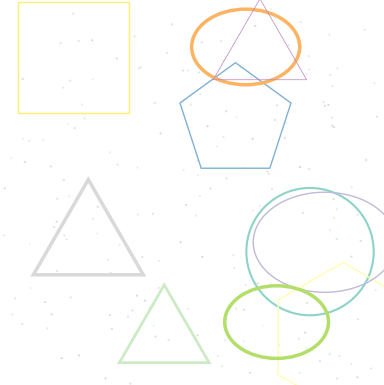[{"shape": "circle", "thickness": 1.5, "radius": 0.83, "center": [0.805, 0.346]}, {"shape": "hexagon", "thickness": 1, "radius": 0.97, "center": [0.891, 0.124]}, {"shape": "oval", "thickness": 1, "radius": 0.93, "center": [0.843, 0.371]}, {"shape": "pentagon", "thickness": 1, "radius": 0.76, "center": [0.612, 0.686]}, {"shape": "oval", "thickness": 2.5, "radius": 0.7, "center": [0.638, 0.878]}, {"shape": "oval", "thickness": 2.5, "radius": 0.67, "center": [0.718, 0.163]}, {"shape": "triangle", "thickness": 2.5, "radius": 0.82, "center": [0.229, 0.369]}, {"shape": "triangle", "thickness": 0.5, "radius": 0.7, "center": [0.675, 0.863]}, {"shape": "triangle", "thickness": 2, "radius": 0.67, "center": [0.427, 0.125]}, {"shape": "square", "thickness": 1, "radius": 0.72, "center": [0.191, 0.85]}]